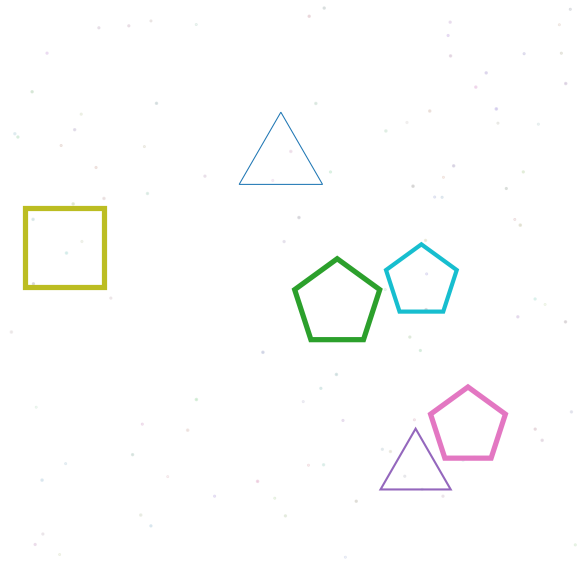[{"shape": "triangle", "thickness": 0.5, "radius": 0.42, "center": [0.486, 0.722]}, {"shape": "pentagon", "thickness": 2.5, "radius": 0.39, "center": [0.584, 0.474]}, {"shape": "triangle", "thickness": 1, "radius": 0.35, "center": [0.72, 0.187]}, {"shape": "pentagon", "thickness": 2.5, "radius": 0.34, "center": [0.81, 0.261]}, {"shape": "square", "thickness": 2.5, "radius": 0.34, "center": [0.112, 0.57]}, {"shape": "pentagon", "thickness": 2, "radius": 0.32, "center": [0.73, 0.512]}]